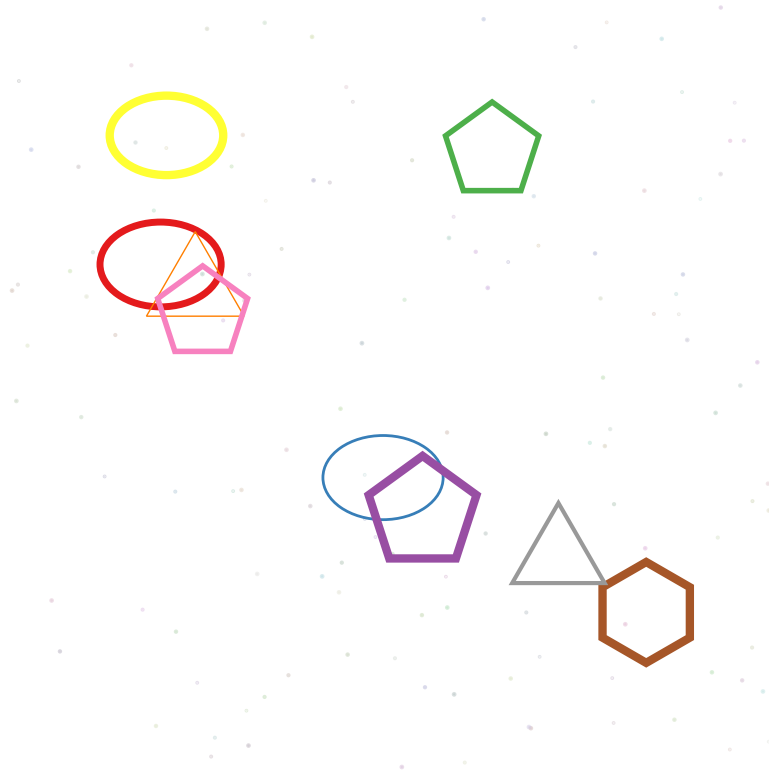[{"shape": "oval", "thickness": 2.5, "radius": 0.39, "center": [0.209, 0.657]}, {"shape": "oval", "thickness": 1, "radius": 0.39, "center": [0.497, 0.38]}, {"shape": "pentagon", "thickness": 2, "radius": 0.32, "center": [0.639, 0.804]}, {"shape": "pentagon", "thickness": 3, "radius": 0.37, "center": [0.549, 0.334]}, {"shape": "triangle", "thickness": 0.5, "radius": 0.37, "center": [0.254, 0.626]}, {"shape": "oval", "thickness": 3, "radius": 0.37, "center": [0.216, 0.824]}, {"shape": "hexagon", "thickness": 3, "radius": 0.33, "center": [0.839, 0.205]}, {"shape": "pentagon", "thickness": 2, "radius": 0.31, "center": [0.263, 0.593]}, {"shape": "triangle", "thickness": 1.5, "radius": 0.35, "center": [0.725, 0.277]}]